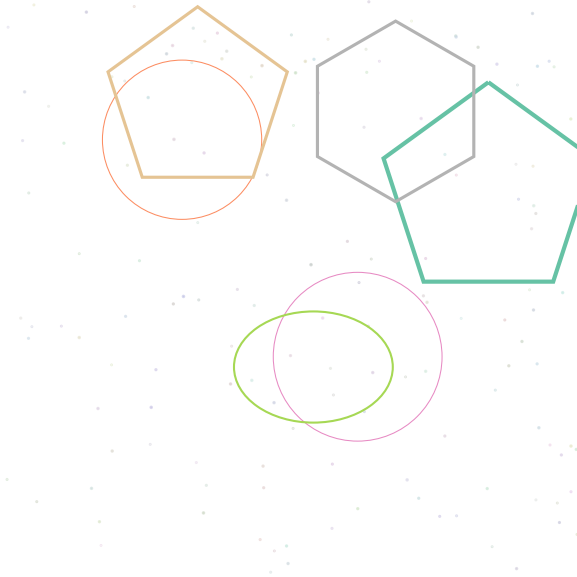[{"shape": "pentagon", "thickness": 2, "radius": 0.95, "center": [0.846, 0.666]}, {"shape": "circle", "thickness": 0.5, "radius": 0.69, "center": [0.315, 0.757]}, {"shape": "circle", "thickness": 0.5, "radius": 0.73, "center": [0.619, 0.381]}, {"shape": "oval", "thickness": 1, "radius": 0.69, "center": [0.543, 0.364]}, {"shape": "pentagon", "thickness": 1.5, "radius": 0.82, "center": [0.342, 0.824]}, {"shape": "hexagon", "thickness": 1.5, "radius": 0.78, "center": [0.685, 0.806]}]